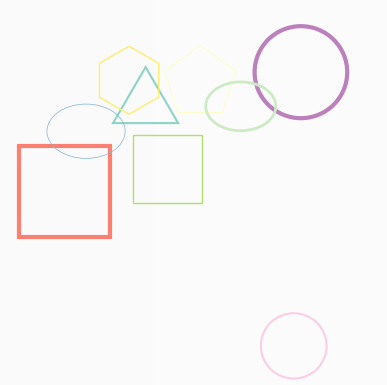[{"shape": "triangle", "thickness": 1.5, "radius": 0.48, "center": [0.376, 0.729]}, {"shape": "pentagon", "thickness": 0.5, "radius": 0.48, "center": [0.517, 0.785]}, {"shape": "square", "thickness": 3, "radius": 0.59, "center": [0.166, 0.503]}, {"shape": "oval", "thickness": 0.5, "radius": 0.5, "center": [0.222, 0.659]}, {"shape": "square", "thickness": 1, "radius": 0.44, "center": [0.431, 0.561]}, {"shape": "circle", "thickness": 1.5, "radius": 0.42, "center": [0.758, 0.102]}, {"shape": "circle", "thickness": 3, "radius": 0.6, "center": [0.777, 0.813]}, {"shape": "oval", "thickness": 2, "radius": 0.45, "center": [0.621, 0.724]}, {"shape": "hexagon", "thickness": 1, "radius": 0.44, "center": [0.333, 0.792]}]